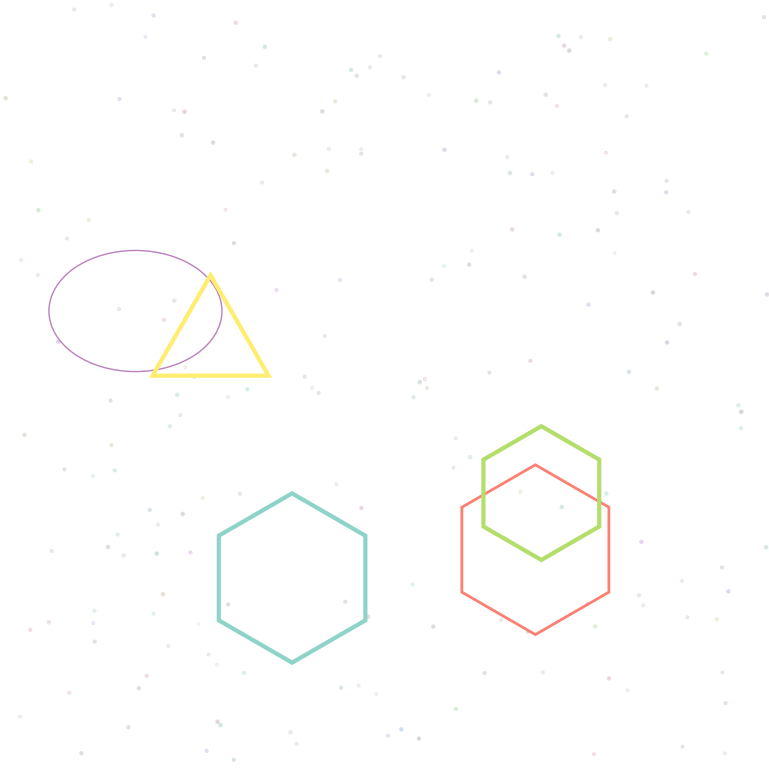[{"shape": "hexagon", "thickness": 1.5, "radius": 0.55, "center": [0.379, 0.249]}, {"shape": "hexagon", "thickness": 1, "radius": 0.55, "center": [0.695, 0.286]}, {"shape": "hexagon", "thickness": 1.5, "radius": 0.43, "center": [0.703, 0.36]}, {"shape": "oval", "thickness": 0.5, "radius": 0.56, "center": [0.176, 0.596]}, {"shape": "triangle", "thickness": 1.5, "radius": 0.43, "center": [0.273, 0.556]}]